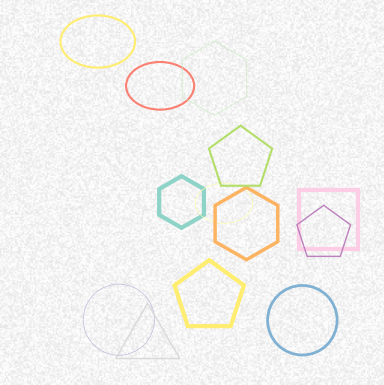[{"shape": "hexagon", "thickness": 3, "radius": 0.34, "center": [0.472, 0.475]}, {"shape": "oval", "thickness": 0.5, "radius": 0.37, "center": [0.582, 0.472]}, {"shape": "circle", "thickness": 0.5, "radius": 0.46, "center": [0.309, 0.17]}, {"shape": "oval", "thickness": 1.5, "radius": 0.44, "center": [0.416, 0.777]}, {"shape": "circle", "thickness": 2, "radius": 0.45, "center": [0.785, 0.168]}, {"shape": "hexagon", "thickness": 2.5, "radius": 0.47, "center": [0.64, 0.419]}, {"shape": "pentagon", "thickness": 1.5, "radius": 0.43, "center": [0.625, 0.587]}, {"shape": "square", "thickness": 3, "radius": 0.39, "center": [0.853, 0.43]}, {"shape": "triangle", "thickness": 1, "radius": 0.48, "center": [0.384, 0.117]}, {"shape": "pentagon", "thickness": 1, "radius": 0.37, "center": [0.841, 0.393]}, {"shape": "hexagon", "thickness": 0.5, "radius": 0.48, "center": [0.557, 0.797]}, {"shape": "oval", "thickness": 1.5, "radius": 0.48, "center": [0.254, 0.892]}, {"shape": "pentagon", "thickness": 3, "radius": 0.47, "center": [0.543, 0.23]}]